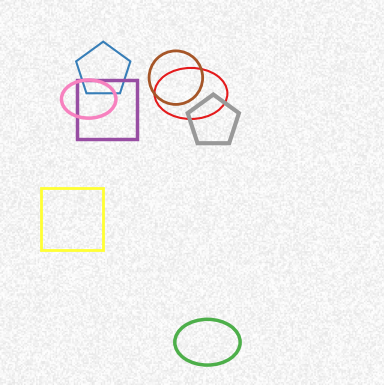[{"shape": "oval", "thickness": 1.5, "radius": 0.47, "center": [0.496, 0.757]}, {"shape": "pentagon", "thickness": 1.5, "radius": 0.37, "center": [0.268, 0.818]}, {"shape": "oval", "thickness": 2.5, "radius": 0.42, "center": [0.539, 0.111]}, {"shape": "square", "thickness": 2.5, "radius": 0.39, "center": [0.278, 0.716]}, {"shape": "square", "thickness": 2, "radius": 0.4, "center": [0.187, 0.432]}, {"shape": "circle", "thickness": 2, "radius": 0.35, "center": [0.457, 0.798]}, {"shape": "oval", "thickness": 2.5, "radius": 0.35, "center": [0.23, 0.743]}, {"shape": "pentagon", "thickness": 3, "radius": 0.35, "center": [0.554, 0.685]}]